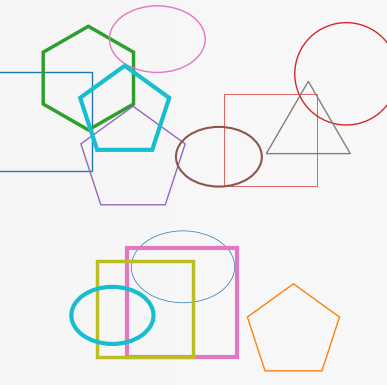[{"shape": "square", "thickness": 1, "radius": 0.64, "center": [0.11, 0.684]}, {"shape": "oval", "thickness": 0.5, "radius": 0.67, "center": [0.472, 0.307]}, {"shape": "pentagon", "thickness": 1, "radius": 0.62, "center": [0.757, 0.138]}, {"shape": "hexagon", "thickness": 2.5, "radius": 0.67, "center": [0.228, 0.797]}, {"shape": "circle", "thickness": 1, "radius": 0.66, "center": [0.894, 0.808]}, {"shape": "square", "thickness": 0.5, "radius": 0.6, "center": [0.698, 0.637]}, {"shape": "pentagon", "thickness": 1, "radius": 0.71, "center": [0.343, 0.583]}, {"shape": "oval", "thickness": 1.5, "radius": 0.55, "center": [0.565, 0.593]}, {"shape": "oval", "thickness": 1, "radius": 0.62, "center": [0.406, 0.898]}, {"shape": "square", "thickness": 3, "radius": 0.71, "center": [0.469, 0.214]}, {"shape": "triangle", "thickness": 1, "radius": 0.63, "center": [0.796, 0.664]}, {"shape": "square", "thickness": 2.5, "radius": 0.62, "center": [0.375, 0.197]}, {"shape": "oval", "thickness": 3, "radius": 0.53, "center": [0.29, 0.181]}, {"shape": "pentagon", "thickness": 3, "radius": 0.6, "center": [0.322, 0.708]}]